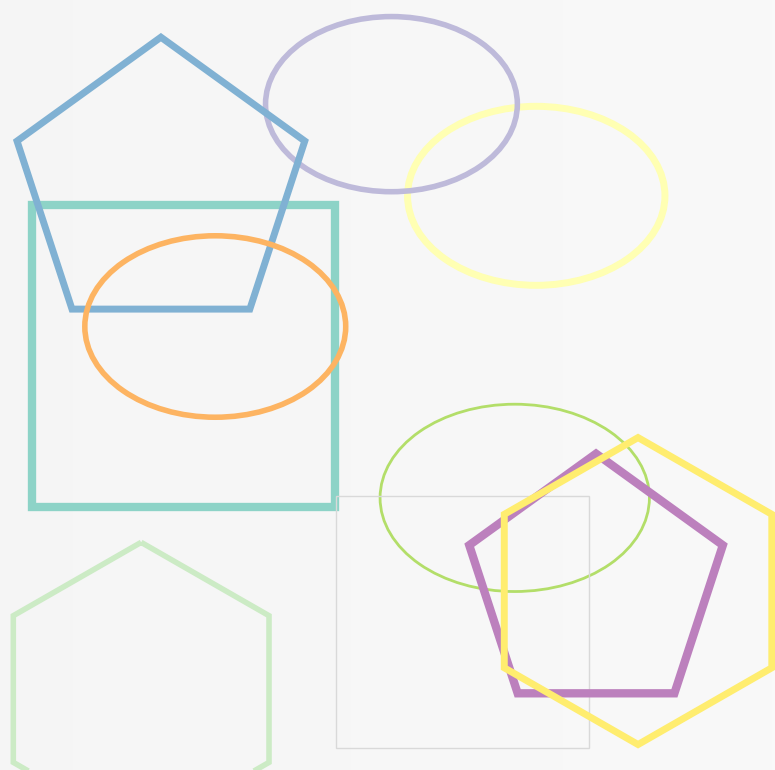[{"shape": "square", "thickness": 3, "radius": 0.98, "center": [0.237, 0.538]}, {"shape": "oval", "thickness": 2.5, "radius": 0.83, "center": [0.692, 0.746]}, {"shape": "oval", "thickness": 2, "radius": 0.81, "center": [0.505, 0.865]}, {"shape": "pentagon", "thickness": 2.5, "radius": 0.98, "center": [0.208, 0.756]}, {"shape": "oval", "thickness": 2, "radius": 0.84, "center": [0.278, 0.576]}, {"shape": "oval", "thickness": 1, "radius": 0.87, "center": [0.664, 0.353]}, {"shape": "square", "thickness": 0.5, "radius": 0.82, "center": [0.597, 0.193]}, {"shape": "pentagon", "thickness": 3, "radius": 0.86, "center": [0.769, 0.239]}, {"shape": "hexagon", "thickness": 2, "radius": 0.95, "center": [0.182, 0.105]}, {"shape": "hexagon", "thickness": 2.5, "radius": 1.0, "center": [0.823, 0.232]}]